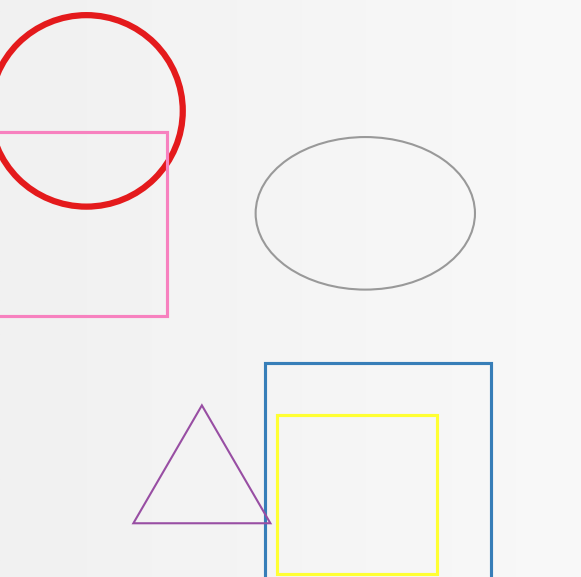[{"shape": "circle", "thickness": 3, "radius": 0.83, "center": [0.149, 0.807]}, {"shape": "square", "thickness": 1.5, "radius": 0.97, "center": [0.65, 0.177]}, {"shape": "triangle", "thickness": 1, "radius": 0.68, "center": [0.347, 0.161]}, {"shape": "square", "thickness": 1.5, "radius": 0.69, "center": [0.615, 0.142]}, {"shape": "square", "thickness": 1.5, "radius": 0.79, "center": [0.128, 0.611]}, {"shape": "oval", "thickness": 1, "radius": 0.94, "center": [0.628, 0.63]}]